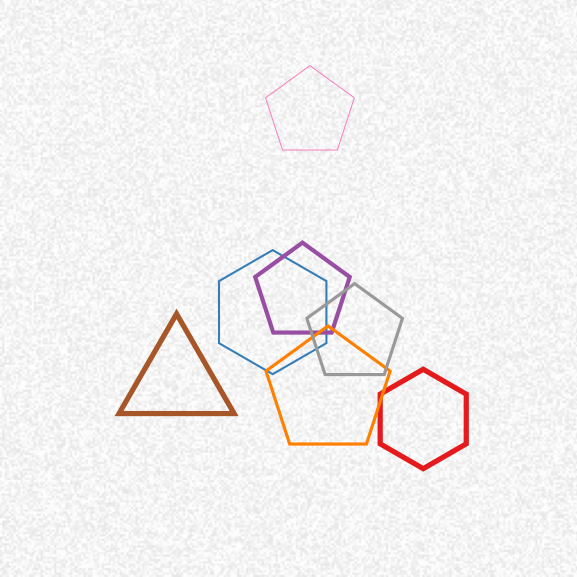[{"shape": "hexagon", "thickness": 2.5, "radius": 0.43, "center": [0.733, 0.274]}, {"shape": "hexagon", "thickness": 1, "radius": 0.54, "center": [0.472, 0.459]}, {"shape": "pentagon", "thickness": 2, "radius": 0.43, "center": [0.524, 0.493]}, {"shape": "pentagon", "thickness": 1.5, "radius": 0.57, "center": [0.568, 0.322]}, {"shape": "triangle", "thickness": 2.5, "radius": 0.58, "center": [0.306, 0.341]}, {"shape": "pentagon", "thickness": 0.5, "radius": 0.4, "center": [0.537, 0.805]}, {"shape": "pentagon", "thickness": 1.5, "radius": 0.44, "center": [0.614, 0.421]}]